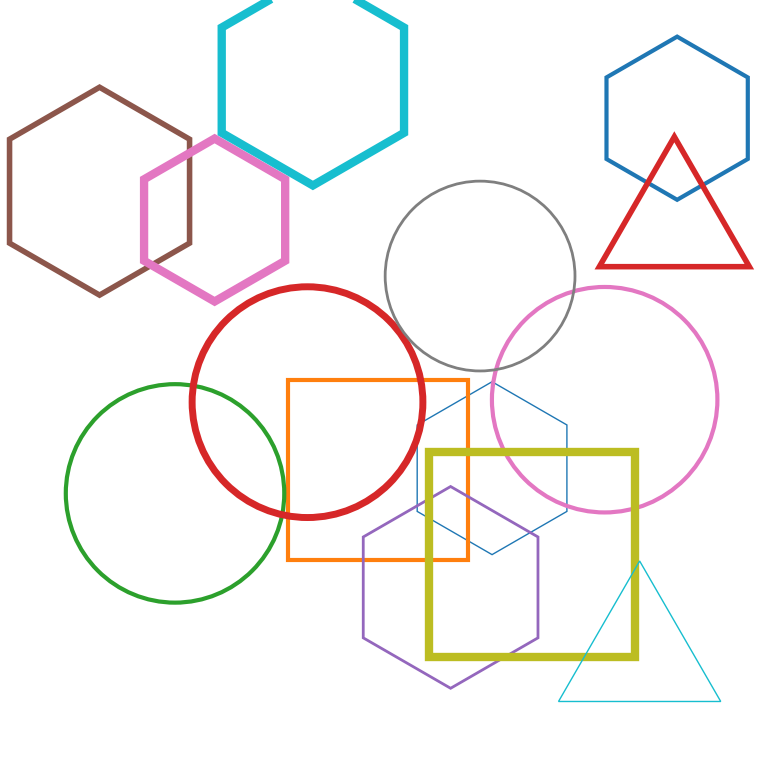[{"shape": "hexagon", "thickness": 0.5, "radius": 0.56, "center": [0.639, 0.392]}, {"shape": "hexagon", "thickness": 1.5, "radius": 0.53, "center": [0.879, 0.846]}, {"shape": "square", "thickness": 1.5, "radius": 0.58, "center": [0.491, 0.39]}, {"shape": "circle", "thickness": 1.5, "radius": 0.71, "center": [0.227, 0.359]}, {"shape": "circle", "thickness": 2.5, "radius": 0.75, "center": [0.399, 0.478]}, {"shape": "triangle", "thickness": 2, "radius": 0.56, "center": [0.876, 0.71]}, {"shape": "hexagon", "thickness": 1, "radius": 0.66, "center": [0.585, 0.237]}, {"shape": "hexagon", "thickness": 2, "radius": 0.67, "center": [0.129, 0.752]}, {"shape": "circle", "thickness": 1.5, "radius": 0.73, "center": [0.785, 0.481]}, {"shape": "hexagon", "thickness": 3, "radius": 0.53, "center": [0.279, 0.714]}, {"shape": "circle", "thickness": 1, "radius": 0.62, "center": [0.623, 0.641]}, {"shape": "square", "thickness": 3, "radius": 0.67, "center": [0.691, 0.28]}, {"shape": "triangle", "thickness": 0.5, "radius": 0.61, "center": [0.831, 0.15]}, {"shape": "hexagon", "thickness": 3, "radius": 0.68, "center": [0.406, 0.896]}]